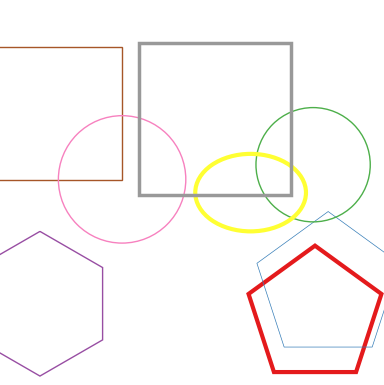[{"shape": "pentagon", "thickness": 3, "radius": 0.91, "center": [0.818, 0.18]}, {"shape": "pentagon", "thickness": 0.5, "radius": 0.97, "center": [0.852, 0.256]}, {"shape": "circle", "thickness": 1, "radius": 0.74, "center": [0.813, 0.572]}, {"shape": "hexagon", "thickness": 1, "radius": 0.94, "center": [0.104, 0.211]}, {"shape": "oval", "thickness": 3, "radius": 0.72, "center": [0.651, 0.5]}, {"shape": "square", "thickness": 1, "radius": 0.86, "center": [0.144, 0.704]}, {"shape": "circle", "thickness": 1, "radius": 0.83, "center": [0.317, 0.534]}, {"shape": "square", "thickness": 2.5, "radius": 0.99, "center": [0.559, 0.691]}]